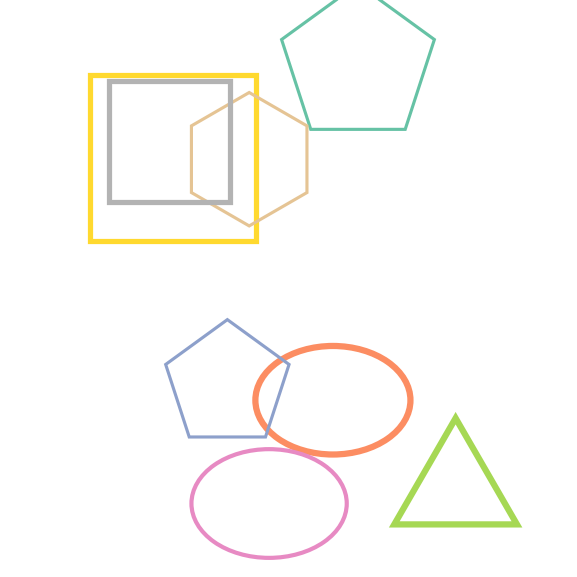[{"shape": "pentagon", "thickness": 1.5, "radius": 0.7, "center": [0.62, 0.888]}, {"shape": "oval", "thickness": 3, "radius": 0.67, "center": [0.576, 0.306]}, {"shape": "pentagon", "thickness": 1.5, "radius": 0.56, "center": [0.394, 0.333]}, {"shape": "oval", "thickness": 2, "radius": 0.67, "center": [0.466, 0.127]}, {"shape": "triangle", "thickness": 3, "radius": 0.61, "center": [0.789, 0.152]}, {"shape": "square", "thickness": 2.5, "radius": 0.72, "center": [0.299, 0.726]}, {"shape": "hexagon", "thickness": 1.5, "radius": 0.58, "center": [0.432, 0.723]}, {"shape": "square", "thickness": 2.5, "radius": 0.53, "center": [0.294, 0.754]}]